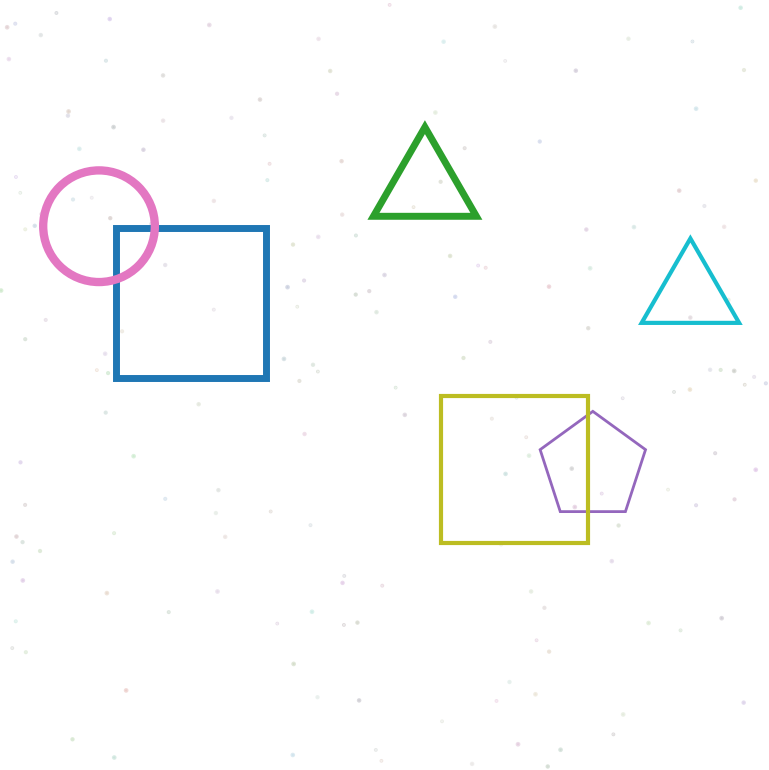[{"shape": "square", "thickness": 2.5, "radius": 0.49, "center": [0.248, 0.606]}, {"shape": "triangle", "thickness": 2.5, "radius": 0.39, "center": [0.552, 0.758]}, {"shape": "pentagon", "thickness": 1, "radius": 0.36, "center": [0.77, 0.394]}, {"shape": "circle", "thickness": 3, "radius": 0.36, "center": [0.129, 0.706]}, {"shape": "square", "thickness": 1.5, "radius": 0.48, "center": [0.669, 0.39]}, {"shape": "triangle", "thickness": 1.5, "radius": 0.37, "center": [0.897, 0.617]}]